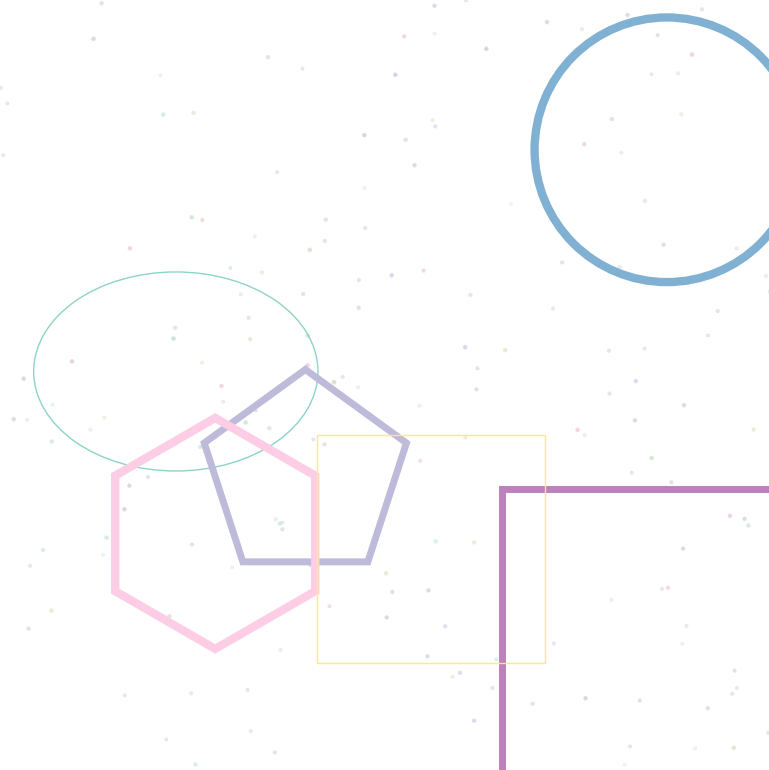[{"shape": "oval", "thickness": 0.5, "radius": 0.92, "center": [0.228, 0.518]}, {"shape": "pentagon", "thickness": 2.5, "radius": 0.69, "center": [0.397, 0.382]}, {"shape": "circle", "thickness": 3, "radius": 0.86, "center": [0.866, 0.805]}, {"shape": "hexagon", "thickness": 3, "radius": 0.75, "center": [0.28, 0.307]}, {"shape": "square", "thickness": 2.5, "radius": 0.93, "center": [0.837, 0.179]}, {"shape": "square", "thickness": 0.5, "radius": 0.74, "center": [0.56, 0.287]}]